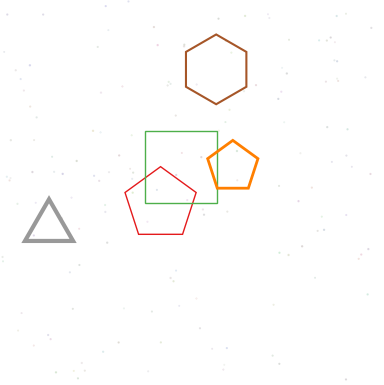[{"shape": "pentagon", "thickness": 1, "radius": 0.49, "center": [0.417, 0.47]}, {"shape": "square", "thickness": 1, "radius": 0.47, "center": [0.47, 0.565]}, {"shape": "pentagon", "thickness": 2, "radius": 0.34, "center": [0.605, 0.567]}, {"shape": "hexagon", "thickness": 1.5, "radius": 0.45, "center": [0.561, 0.82]}, {"shape": "triangle", "thickness": 3, "radius": 0.36, "center": [0.127, 0.41]}]